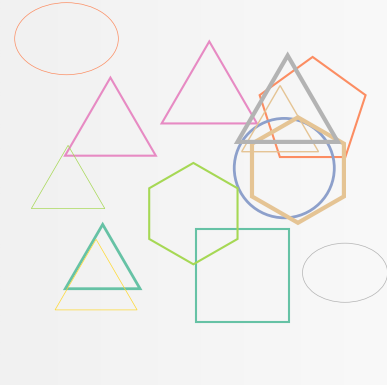[{"shape": "square", "thickness": 1.5, "radius": 0.6, "center": [0.626, 0.283]}, {"shape": "triangle", "thickness": 2, "radius": 0.56, "center": [0.265, 0.306]}, {"shape": "oval", "thickness": 0.5, "radius": 0.67, "center": [0.172, 0.899]}, {"shape": "pentagon", "thickness": 1.5, "radius": 0.72, "center": [0.807, 0.708]}, {"shape": "circle", "thickness": 2, "radius": 0.65, "center": [0.734, 0.563]}, {"shape": "triangle", "thickness": 1.5, "radius": 0.71, "center": [0.54, 0.75]}, {"shape": "triangle", "thickness": 1.5, "radius": 0.68, "center": [0.285, 0.663]}, {"shape": "hexagon", "thickness": 1.5, "radius": 0.66, "center": [0.499, 0.445]}, {"shape": "triangle", "thickness": 0.5, "radius": 0.55, "center": [0.176, 0.513]}, {"shape": "triangle", "thickness": 0.5, "radius": 0.61, "center": [0.248, 0.256]}, {"shape": "hexagon", "thickness": 3, "radius": 0.68, "center": [0.769, 0.558]}, {"shape": "triangle", "thickness": 1, "radius": 0.57, "center": [0.723, 0.663]}, {"shape": "triangle", "thickness": 3, "radius": 0.75, "center": [0.742, 0.706]}, {"shape": "oval", "thickness": 0.5, "radius": 0.55, "center": [0.89, 0.292]}]